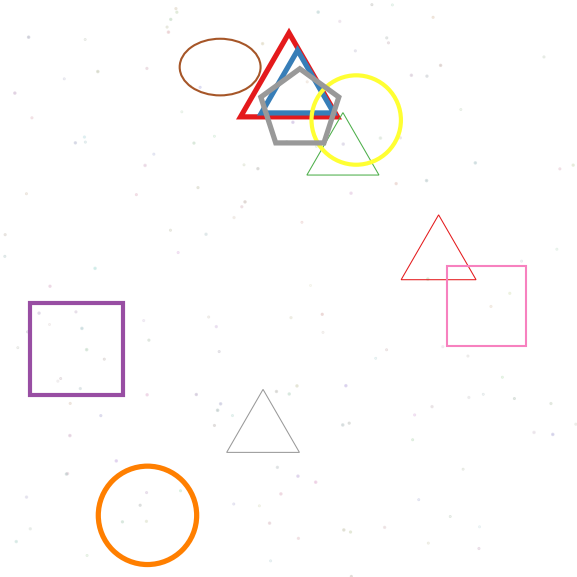[{"shape": "triangle", "thickness": 0.5, "radius": 0.37, "center": [0.759, 0.552]}, {"shape": "triangle", "thickness": 2.5, "radius": 0.48, "center": [0.5, 0.845]}, {"shape": "triangle", "thickness": 2.5, "radius": 0.36, "center": [0.515, 0.84]}, {"shape": "triangle", "thickness": 0.5, "radius": 0.36, "center": [0.594, 0.732]}, {"shape": "square", "thickness": 2, "radius": 0.4, "center": [0.132, 0.395]}, {"shape": "circle", "thickness": 2.5, "radius": 0.43, "center": [0.255, 0.107]}, {"shape": "circle", "thickness": 2, "radius": 0.39, "center": [0.617, 0.791]}, {"shape": "oval", "thickness": 1, "radius": 0.35, "center": [0.381, 0.883]}, {"shape": "square", "thickness": 1, "radius": 0.34, "center": [0.842, 0.469]}, {"shape": "triangle", "thickness": 0.5, "radius": 0.36, "center": [0.455, 0.252]}, {"shape": "pentagon", "thickness": 2.5, "radius": 0.35, "center": [0.519, 0.809]}]